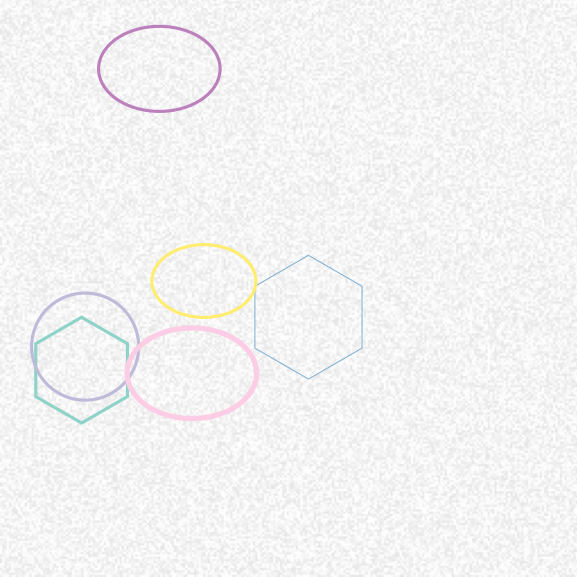[{"shape": "hexagon", "thickness": 1.5, "radius": 0.46, "center": [0.141, 0.358]}, {"shape": "circle", "thickness": 1.5, "radius": 0.46, "center": [0.147, 0.399]}, {"shape": "hexagon", "thickness": 0.5, "radius": 0.54, "center": [0.534, 0.45]}, {"shape": "oval", "thickness": 2.5, "radius": 0.56, "center": [0.332, 0.353]}, {"shape": "oval", "thickness": 1.5, "radius": 0.53, "center": [0.276, 0.88]}, {"shape": "oval", "thickness": 1.5, "radius": 0.45, "center": [0.353, 0.513]}]